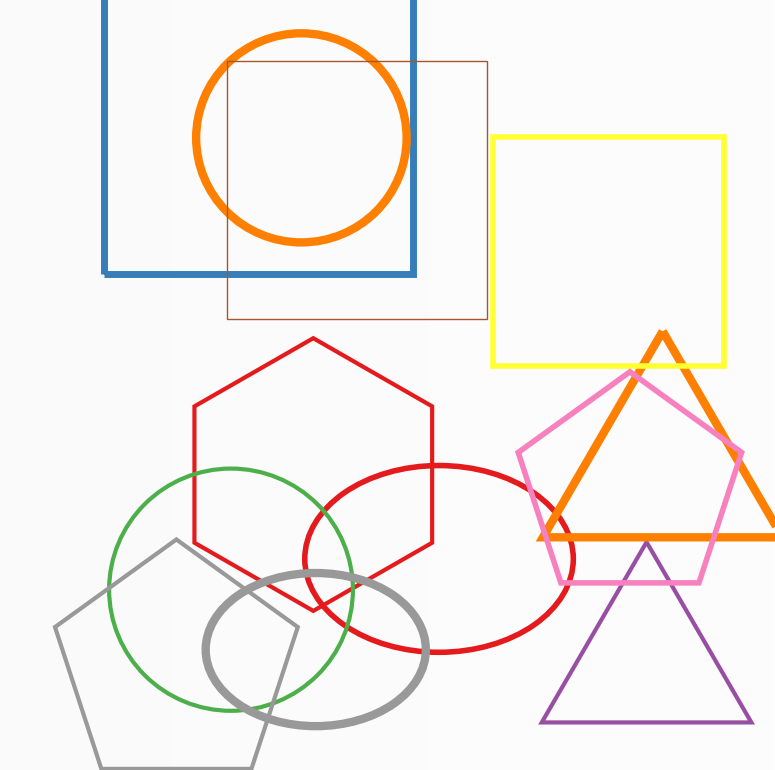[{"shape": "oval", "thickness": 2, "radius": 0.87, "center": [0.567, 0.274]}, {"shape": "hexagon", "thickness": 1.5, "radius": 0.89, "center": [0.404, 0.384]}, {"shape": "square", "thickness": 2.5, "radius": 1.0, "center": [0.334, 0.843]}, {"shape": "circle", "thickness": 1.5, "radius": 0.79, "center": [0.298, 0.234]}, {"shape": "triangle", "thickness": 1.5, "radius": 0.78, "center": [0.834, 0.14]}, {"shape": "triangle", "thickness": 3, "radius": 0.89, "center": [0.855, 0.391]}, {"shape": "circle", "thickness": 3, "radius": 0.68, "center": [0.389, 0.821]}, {"shape": "square", "thickness": 2, "radius": 0.74, "center": [0.785, 0.674]}, {"shape": "square", "thickness": 0.5, "radius": 0.84, "center": [0.461, 0.753]}, {"shape": "pentagon", "thickness": 2, "radius": 0.76, "center": [0.813, 0.366]}, {"shape": "pentagon", "thickness": 1.5, "radius": 0.82, "center": [0.228, 0.135]}, {"shape": "oval", "thickness": 3, "radius": 0.71, "center": [0.407, 0.156]}]